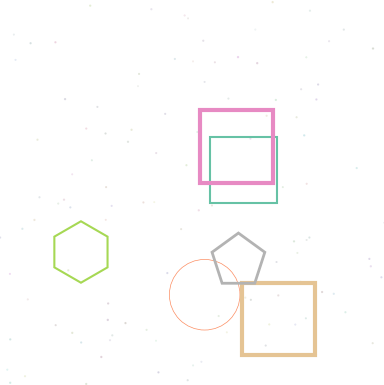[{"shape": "square", "thickness": 1.5, "radius": 0.43, "center": [0.633, 0.558]}, {"shape": "circle", "thickness": 0.5, "radius": 0.46, "center": [0.532, 0.234]}, {"shape": "square", "thickness": 3, "radius": 0.47, "center": [0.614, 0.62]}, {"shape": "hexagon", "thickness": 1.5, "radius": 0.4, "center": [0.21, 0.345]}, {"shape": "square", "thickness": 3, "radius": 0.47, "center": [0.723, 0.171]}, {"shape": "pentagon", "thickness": 2, "radius": 0.36, "center": [0.619, 0.323]}]